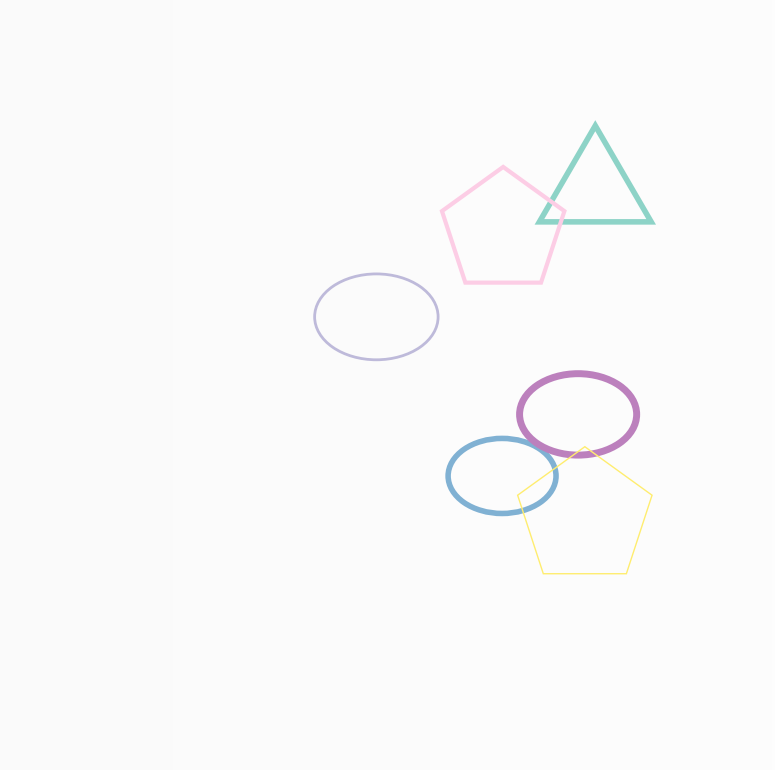[{"shape": "triangle", "thickness": 2, "radius": 0.42, "center": [0.768, 0.753]}, {"shape": "oval", "thickness": 1, "radius": 0.4, "center": [0.486, 0.589]}, {"shape": "oval", "thickness": 2, "radius": 0.35, "center": [0.648, 0.382]}, {"shape": "pentagon", "thickness": 1.5, "radius": 0.42, "center": [0.649, 0.7]}, {"shape": "oval", "thickness": 2.5, "radius": 0.38, "center": [0.746, 0.462]}, {"shape": "pentagon", "thickness": 0.5, "radius": 0.46, "center": [0.755, 0.329]}]